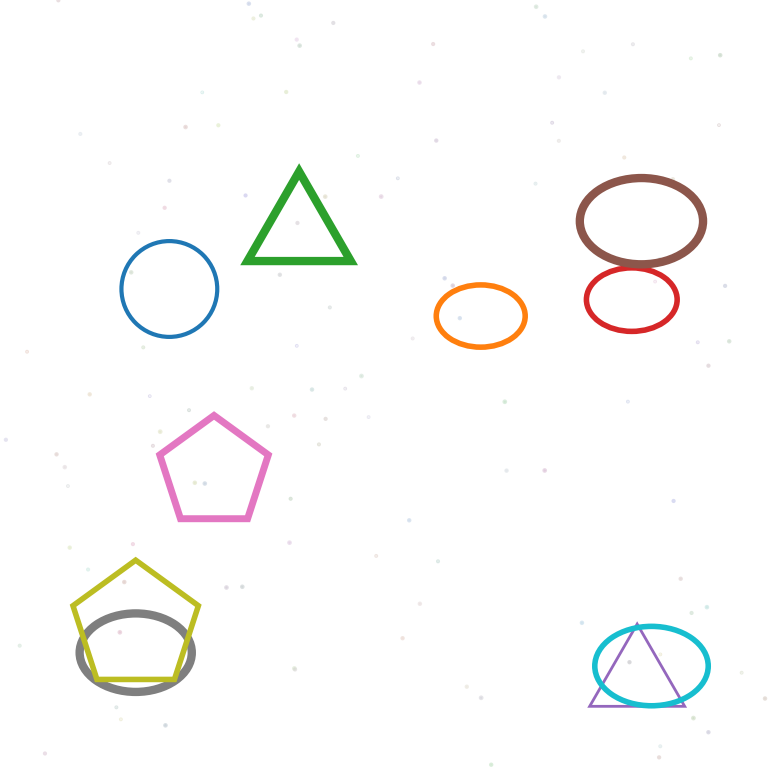[{"shape": "circle", "thickness": 1.5, "radius": 0.31, "center": [0.22, 0.625]}, {"shape": "oval", "thickness": 2, "radius": 0.29, "center": [0.624, 0.59]}, {"shape": "triangle", "thickness": 3, "radius": 0.39, "center": [0.388, 0.7]}, {"shape": "oval", "thickness": 2, "radius": 0.29, "center": [0.821, 0.611]}, {"shape": "triangle", "thickness": 1, "radius": 0.36, "center": [0.827, 0.118]}, {"shape": "oval", "thickness": 3, "radius": 0.4, "center": [0.833, 0.713]}, {"shape": "pentagon", "thickness": 2.5, "radius": 0.37, "center": [0.278, 0.386]}, {"shape": "oval", "thickness": 3, "radius": 0.36, "center": [0.176, 0.152]}, {"shape": "pentagon", "thickness": 2, "radius": 0.43, "center": [0.176, 0.187]}, {"shape": "oval", "thickness": 2, "radius": 0.37, "center": [0.846, 0.135]}]